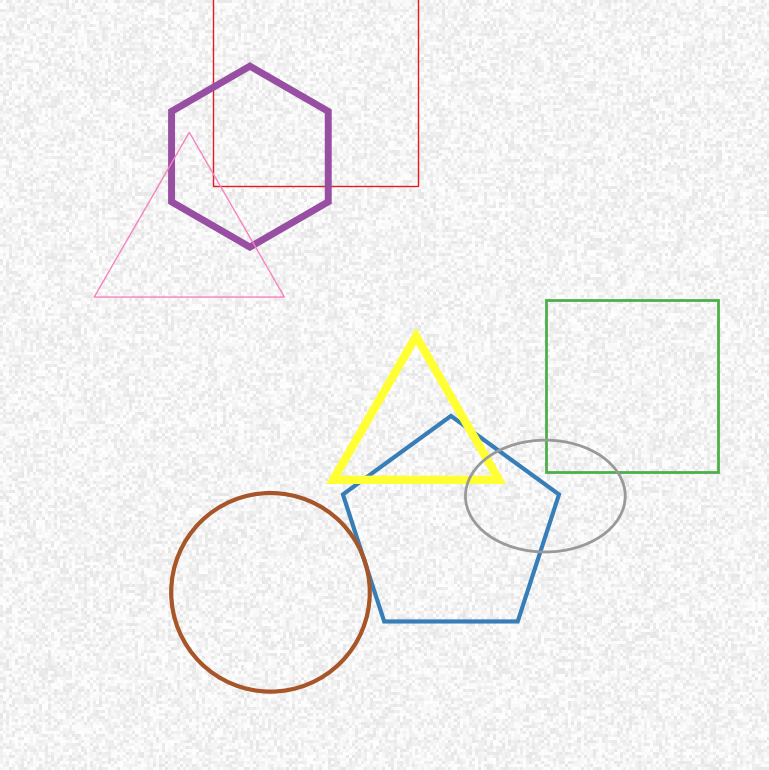[{"shape": "square", "thickness": 0.5, "radius": 0.67, "center": [0.41, 0.892]}, {"shape": "pentagon", "thickness": 1.5, "radius": 0.74, "center": [0.586, 0.312]}, {"shape": "square", "thickness": 1, "radius": 0.56, "center": [0.821, 0.499]}, {"shape": "hexagon", "thickness": 2.5, "radius": 0.59, "center": [0.325, 0.797]}, {"shape": "triangle", "thickness": 3, "radius": 0.62, "center": [0.54, 0.439]}, {"shape": "circle", "thickness": 1.5, "radius": 0.64, "center": [0.351, 0.231]}, {"shape": "triangle", "thickness": 0.5, "radius": 0.71, "center": [0.246, 0.686]}, {"shape": "oval", "thickness": 1, "radius": 0.52, "center": [0.708, 0.356]}]